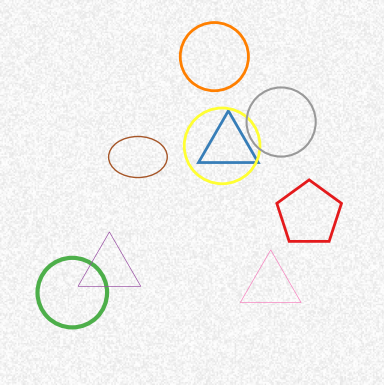[{"shape": "pentagon", "thickness": 2, "radius": 0.44, "center": [0.803, 0.444]}, {"shape": "triangle", "thickness": 2, "radius": 0.45, "center": [0.593, 0.623]}, {"shape": "circle", "thickness": 3, "radius": 0.45, "center": [0.188, 0.24]}, {"shape": "triangle", "thickness": 0.5, "radius": 0.47, "center": [0.284, 0.303]}, {"shape": "circle", "thickness": 2, "radius": 0.44, "center": [0.557, 0.853]}, {"shape": "circle", "thickness": 2, "radius": 0.49, "center": [0.577, 0.621]}, {"shape": "oval", "thickness": 1, "radius": 0.38, "center": [0.358, 0.592]}, {"shape": "triangle", "thickness": 0.5, "radius": 0.46, "center": [0.703, 0.26]}, {"shape": "circle", "thickness": 1.5, "radius": 0.45, "center": [0.73, 0.683]}]